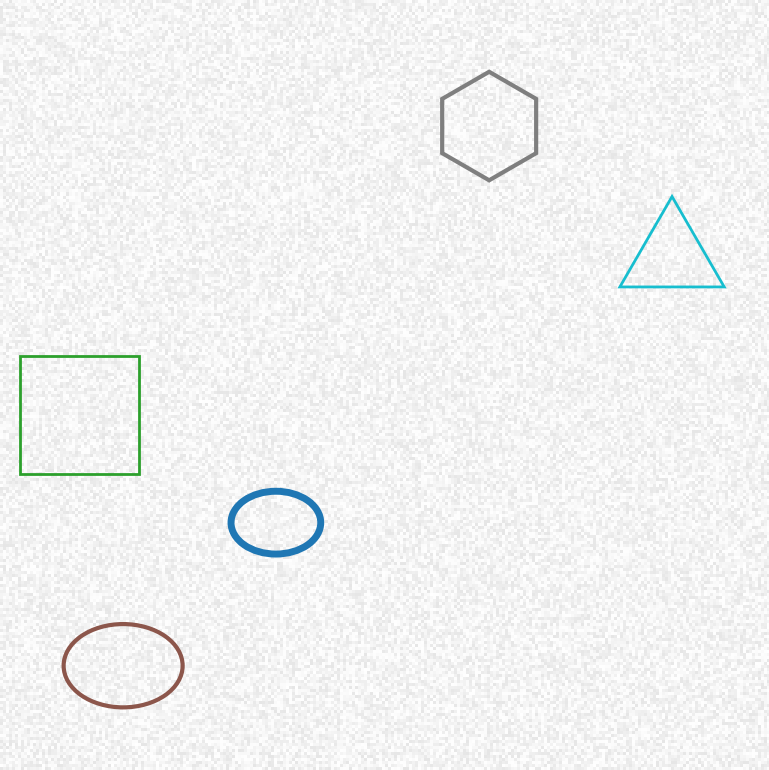[{"shape": "oval", "thickness": 2.5, "radius": 0.29, "center": [0.358, 0.321]}, {"shape": "square", "thickness": 1, "radius": 0.38, "center": [0.104, 0.461]}, {"shape": "oval", "thickness": 1.5, "radius": 0.39, "center": [0.16, 0.135]}, {"shape": "hexagon", "thickness": 1.5, "radius": 0.35, "center": [0.635, 0.836]}, {"shape": "triangle", "thickness": 1, "radius": 0.39, "center": [0.873, 0.666]}]